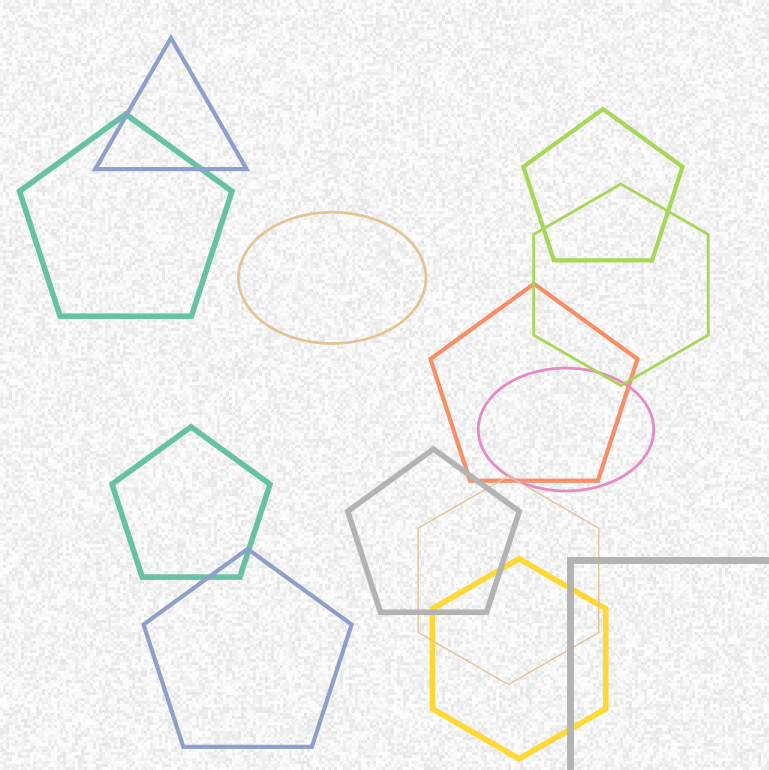[{"shape": "pentagon", "thickness": 2, "radius": 0.73, "center": [0.163, 0.707]}, {"shape": "pentagon", "thickness": 2, "radius": 0.54, "center": [0.248, 0.338]}, {"shape": "pentagon", "thickness": 1.5, "radius": 0.71, "center": [0.693, 0.49]}, {"shape": "triangle", "thickness": 1.5, "radius": 0.57, "center": [0.222, 0.837]}, {"shape": "pentagon", "thickness": 1.5, "radius": 0.71, "center": [0.322, 0.145]}, {"shape": "oval", "thickness": 1, "radius": 0.57, "center": [0.735, 0.442]}, {"shape": "pentagon", "thickness": 1.5, "radius": 0.54, "center": [0.783, 0.75]}, {"shape": "hexagon", "thickness": 1, "radius": 0.65, "center": [0.806, 0.63]}, {"shape": "hexagon", "thickness": 2, "radius": 0.65, "center": [0.674, 0.144]}, {"shape": "hexagon", "thickness": 0.5, "radius": 0.68, "center": [0.66, 0.246]}, {"shape": "oval", "thickness": 1, "radius": 0.61, "center": [0.431, 0.639]}, {"shape": "square", "thickness": 2.5, "radius": 0.72, "center": [0.884, 0.129]}, {"shape": "pentagon", "thickness": 2, "radius": 0.59, "center": [0.563, 0.3]}]